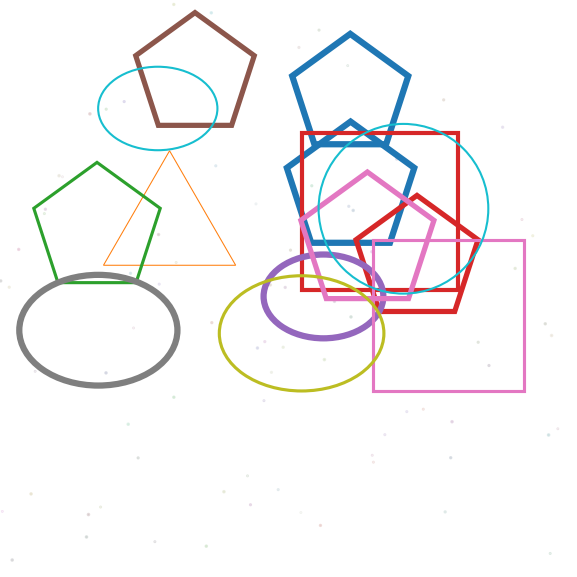[{"shape": "pentagon", "thickness": 3, "radius": 0.53, "center": [0.606, 0.835]}, {"shape": "pentagon", "thickness": 3, "radius": 0.58, "center": [0.607, 0.673]}, {"shape": "triangle", "thickness": 0.5, "radius": 0.66, "center": [0.294, 0.606]}, {"shape": "pentagon", "thickness": 1.5, "radius": 0.58, "center": [0.168, 0.603]}, {"shape": "square", "thickness": 2, "radius": 0.68, "center": [0.658, 0.633]}, {"shape": "pentagon", "thickness": 2.5, "radius": 0.56, "center": [0.722, 0.55]}, {"shape": "oval", "thickness": 3, "radius": 0.52, "center": [0.56, 0.486]}, {"shape": "pentagon", "thickness": 2.5, "radius": 0.54, "center": [0.338, 0.869]}, {"shape": "pentagon", "thickness": 2.5, "radius": 0.61, "center": [0.636, 0.58]}, {"shape": "square", "thickness": 1.5, "radius": 0.66, "center": [0.776, 0.453]}, {"shape": "oval", "thickness": 3, "radius": 0.68, "center": [0.17, 0.427]}, {"shape": "oval", "thickness": 1.5, "radius": 0.71, "center": [0.522, 0.422]}, {"shape": "oval", "thickness": 1, "radius": 0.52, "center": [0.273, 0.811]}, {"shape": "circle", "thickness": 1, "radius": 0.73, "center": [0.699, 0.638]}]